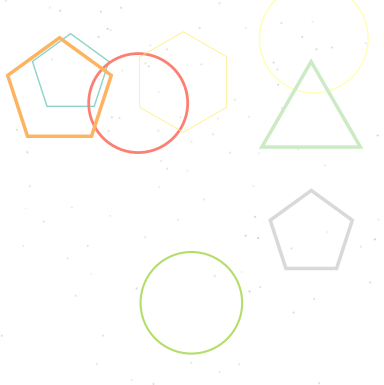[{"shape": "pentagon", "thickness": 1, "radius": 0.52, "center": [0.183, 0.808]}, {"shape": "circle", "thickness": 1, "radius": 0.71, "center": [0.815, 0.9]}, {"shape": "circle", "thickness": 2, "radius": 0.64, "center": [0.359, 0.732]}, {"shape": "pentagon", "thickness": 2.5, "radius": 0.71, "center": [0.155, 0.76]}, {"shape": "circle", "thickness": 1.5, "radius": 0.66, "center": [0.497, 0.214]}, {"shape": "pentagon", "thickness": 2.5, "radius": 0.56, "center": [0.808, 0.393]}, {"shape": "triangle", "thickness": 2.5, "radius": 0.74, "center": [0.808, 0.692]}, {"shape": "hexagon", "thickness": 0.5, "radius": 0.65, "center": [0.476, 0.787]}]